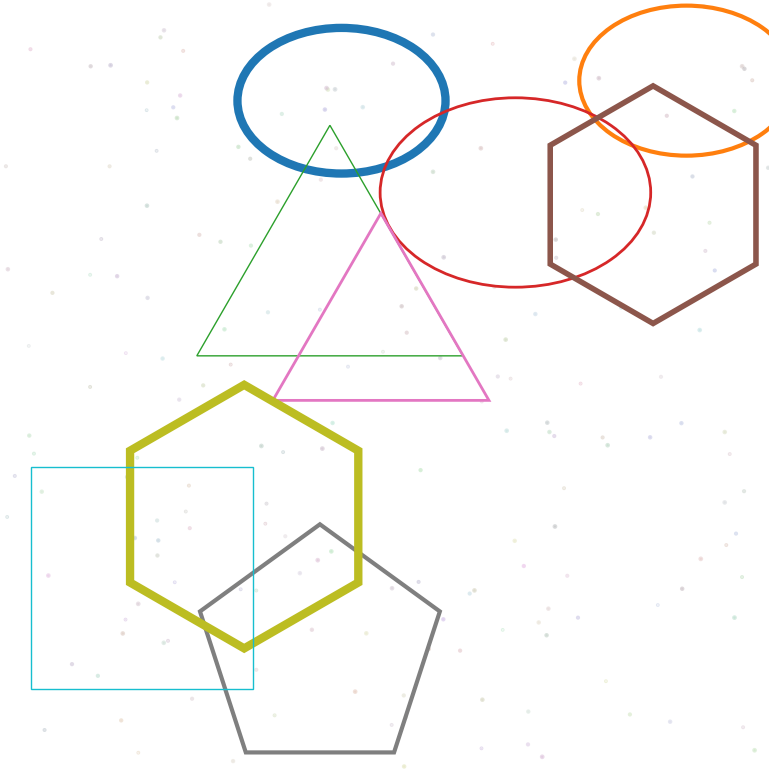[{"shape": "oval", "thickness": 3, "radius": 0.68, "center": [0.443, 0.869]}, {"shape": "oval", "thickness": 1.5, "radius": 0.7, "center": [0.891, 0.895]}, {"shape": "triangle", "thickness": 0.5, "radius": 1.0, "center": [0.428, 0.638]}, {"shape": "oval", "thickness": 1, "radius": 0.88, "center": [0.669, 0.75]}, {"shape": "hexagon", "thickness": 2, "radius": 0.77, "center": [0.848, 0.734]}, {"shape": "triangle", "thickness": 1, "radius": 0.81, "center": [0.495, 0.561]}, {"shape": "pentagon", "thickness": 1.5, "radius": 0.82, "center": [0.415, 0.155]}, {"shape": "hexagon", "thickness": 3, "radius": 0.86, "center": [0.317, 0.329]}, {"shape": "square", "thickness": 0.5, "radius": 0.72, "center": [0.184, 0.249]}]